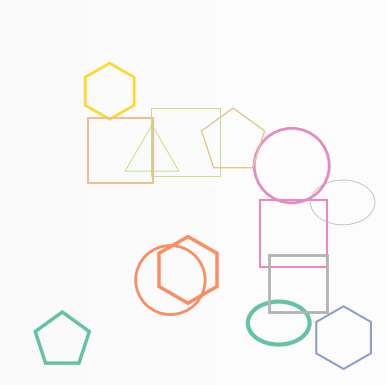[{"shape": "pentagon", "thickness": 2.5, "radius": 0.37, "center": [0.161, 0.116]}, {"shape": "oval", "thickness": 3, "radius": 0.4, "center": [0.719, 0.161]}, {"shape": "hexagon", "thickness": 2.5, "radius": 0.43, "center": [0.485, 0.299]}, {"shape": "circle", "thickness": 2, "radius": 0.45, "center": [0.44, 0.273]}, {"shape": "hexagon", "thickness": 1.5, "radius": 0.41, "center": [0.887, 0.123]}, {"shape": "circle", "thickness": 2, "radius": 0.48, "center": [0.753, 0.57]}, {"shape": "square", "thickness": 1.5, "radius": 0.43, "center": [0.757, 0.393]}, {"shape": "triangle", "thickness": 0.5, "radius": 0.4, "center": [0.392, 0.596]}, {"shape": "square", "thickness": 0.5, "radius": 0.45, "center": [0.479, 0.632]}, {"shape": "hexagon", "thickness": 2, "radius": 0.36, "center": [0.283, 0.763]}, {"shape": "pentagon", "thickness": 1, "radius": 0.43, "center": [0.602, 0.634]}, {"shape": "square", "thickness": 1.5, "radius": 0.42, "center": [0.311, 0.609]}, {"shape": "square", "thickness": 2, "radius": 0.37, "center": [0.77, 0.264]}, {"shape": "oval", "thickness": 0.5, "radius": 0.42, "center": [0.885, 0.474]}]